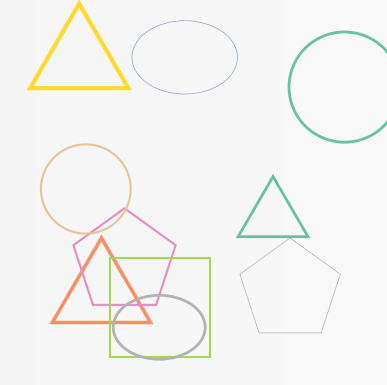[{"shape": "circle", "thickness": 2, "radius": 0.72, "center": [0.889, 0.774]}, {"shape": "triangle", "thickness": 2, "radius": 0.52, "center": [0.705, 0.437]}, {"shape": "triangle", "thickness": 2.5, "radius": 0.73, "center": [0.262, 0.235]}, {"shape": "oval", "thickness": 0.5, "radius": 0.68, "center": [0.477, 0.851]}, {"shape": "pentagon", "thickness": 1.5, "radius": 0.69, "center": [0.321, 0.32]}, {"shape": "square", "thickness": 1.5, "radius": 0.64, "center": [0.412, 0.2]}, {"shape": "triangle", "thickness": 3, "radius": 0.73, "center": [0.204, 0.844]}, {"shape": "circle", "thickness": 1.5, "radius": 0.58, "center": [0.221, 0.509]}, {"shape": "oval", "thickness": 2, "radius": 0.59, "center": [0.411, 0.15]}, {"shape": "pentagon", "thickness": 0.5, "radius": 0.68, "center": [0.749, 0.246]}]